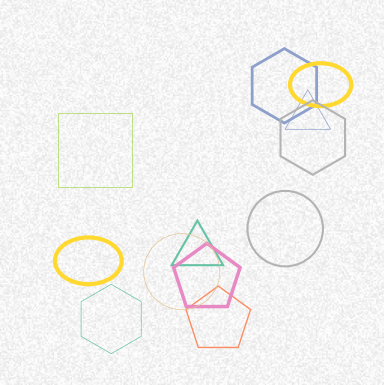[{"shape": "triangle", "thickness": 1.5, "radius": 0.39, "center": [0.513, 0.35]}, {"shape": "hexagon", "thickness": 0.5, "radius": 0.45, "center": [0.289, 0.171]}, {"shape": "pentagon", "thickness": 1, "radius": 0.44, "center": [0.567, 0.169]}, {"shape": "hexagon", "thickness": 2, "radius": 0.48, "center": [0.739, 0.777]}, {"shape": "triangle", "thickness": 0.5, "radius": 0.34, "center": [0.799, 0.698]}, {"shape": "pentagon", "thickness": 2.5, "radius": 0.45, "center": [0.537, 0.277]}, {"shape": "square", "thickness": 0.5, "radius": 0.48, "center": [0.246, 0.609]}, {"shape": "oval", "thickness": 3, "radius": 0.4, "center": [0.833, 0.78]}, {"shape": "oval", "thickness": 3, "radius": 0.43, "center": [0.23, 0.323]}, {"shape": "circle", "thickness": 0.5, "radius": 0.49, "center": [0.472, 0.294]}, {"shape": "hexagon", "thickness": 1.5, "radius": 0.48, "center": [0.812, 0.643]}, {"shape": "circle", "thickness": 1.5, "radius": 0.49, "center": [0.741, 0.406]}]